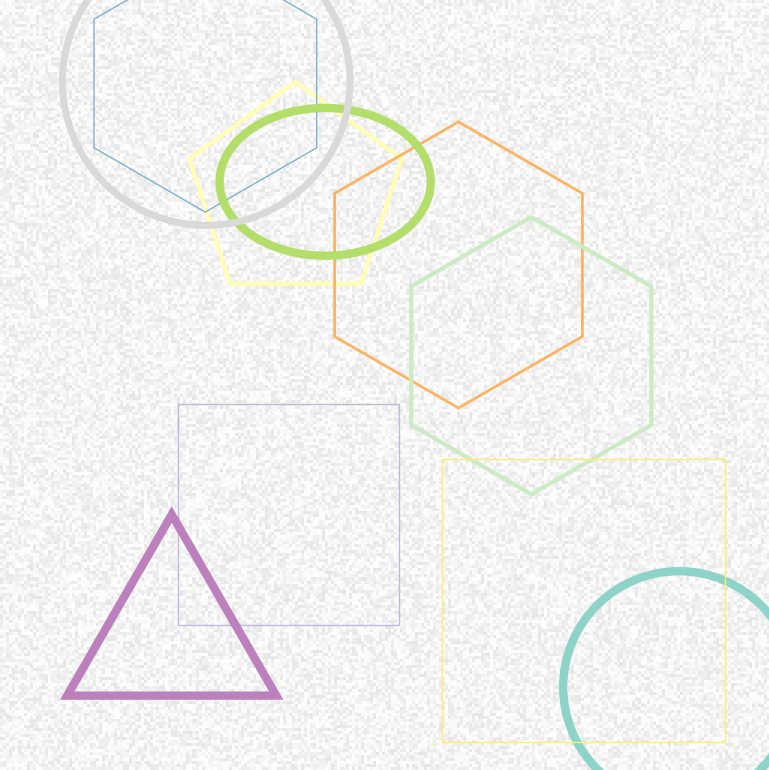[{"shape": "circle", "thickness": 3, "radius": 0.75, "center": [0.882, 0.108]}, {"shape": "pentagon", "thickness": 1.5, "radius": 0.72, "center": [0.384, 0.749]}, {"shape": "square", "thickness": 0.5, "radius": 0.72, "center": [0.374, 0.331]}, {"shape": "hexagon", "thickness": 0.5, "radius": 0.83, "center": [0.267, 0.892]}, {"shape": "hexagon", "thickness": 1, "radius": 0.93, "center": [0.595, 0.656]}, {"shape": "oval", "thickness": 3, "radius": 0.69, "center": [0.422, 0.764]}, {"shape": "circle", "thickness": 2.5, "radius": 0.93, "center": [0.268, 0.894]}, {"shape": "triangle", "thickness": 3, "radius": 0.78, "center": [0.223, 0.175]}, {"shape": "hexagon", "thickness": 1.5, "radius": 0.9, "center": [0.69, 0.538]}, {"shape": "square", "thickness": 0.5, "radius": 0.92, "center": [0.758, 0.22]}]